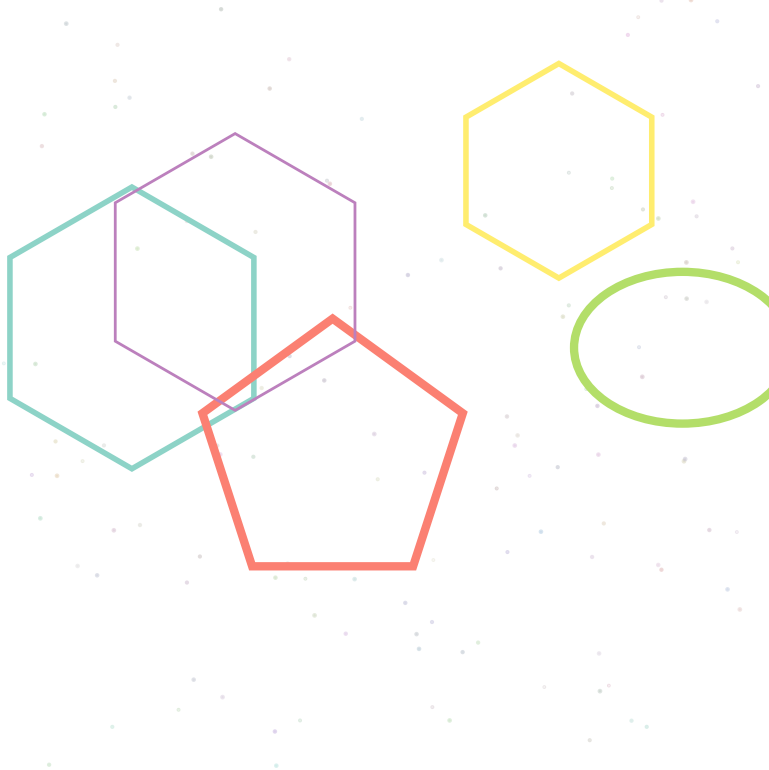[{"shape": "hexagon", "thickness": 2, "radius": 0.91, "center": [0.171, 0.574]}, {"shape": "pentagon", "thickness": 3, "radius": 0.89, "center": [0.432, 0.408]}, {"shape": "oval", "thickness": 3, "radius": 0.7, "center": [0.886, 0.548]}, {"shape": "hexagon", "thickness": 1, "radius": 0.9, "center": [0.305, 0.647]}, {"shape": "hexagon", "thickness": 2, "radius": 0.7, "center": [0.726, 0.778]}]